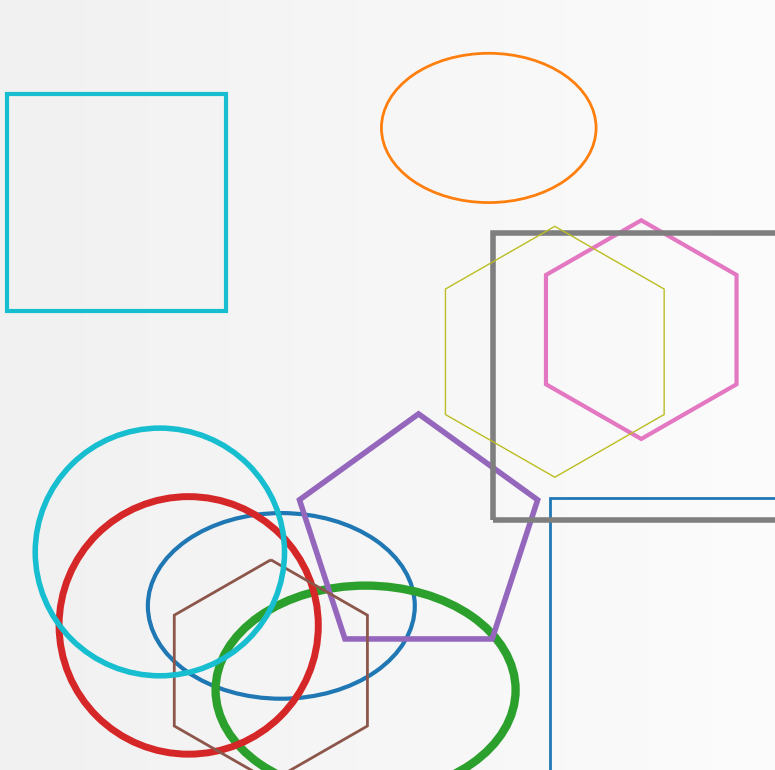[{"shape": "square", "thickness": 1, "radius": 0.93, "center": [0.896, 0.168]}, {"shape": "oval", "thickness": 1.5, "radius": 0.86, "center": [0.363, 0.213]}, {"shape": "oval", "thickness": 1, "radius": 0.69, "center": [0.631, 0.834]}, {"shape": "oval", "thickness": 3, "radius": 0.97, "center": [0.472, 0.104]}, {"shape": "circle", "thickness": 2.5, "radius": 0.84, "center": [0.243, 0.188]}, {"shape": "pentagon", "thickness": 2, "radius": 0.81, "center": [0.54, 0.301]}, {"shape": "hexagon", "thickness": 1, "radius": 0.72, "center": [0.349, 0.129]}, {"shape": "hexagon", "thickness": 1.5, "radius": 0.71, "center": [0.827, 0.572]}, {"shape": "square", "thickness": 2, "radius": 0.93, "center": [0.822, 0.511]}, {"shape": "hexagon", "thickness": 0.5, "radius": 0.81, "center": [0.716, 0.543]}, {"shape": "circle", "thickness": 2, "radius": 0.8, "center": [0.206, 0.283]}, {"shape": "square", "thickness": 1.5, "radius": 0.71, "center": [0.15, 0.737]}]